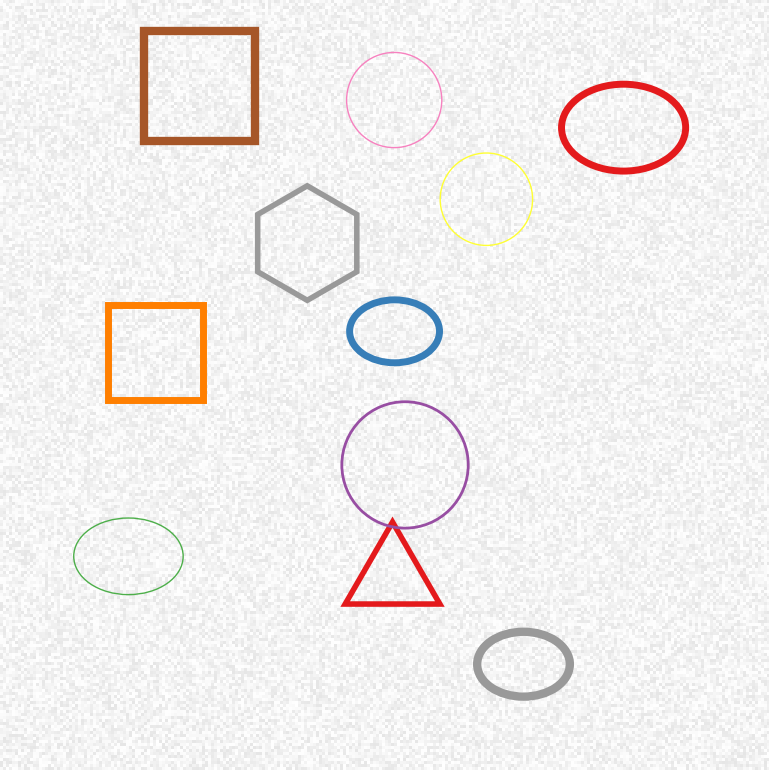[{"shape": "triangle", "thickness": 2, "radius": 0.35, "center": [0.51, 0.251]}, {"shape": "oval", "thickness": 2.5, "radius": 0.4, "center": [0.81, 0.834]}, {"shape": "oval", "thickness": 2.5, "radius": 0.29, "center": [0.512, 0.57]}, {"shape": "oval", "thickness": 0.5, "radius": 0.36, "center": [0.167, 0.278]}, {"shape": "circle", "thickness": 1, "radius": 0.41, "center": [0.526, 0.396]}, {"shape": "square", "thickness": 2.5, "radius": 0.31, "center": [0.202, 0.542]}, {"shape": "circle", "thickness": 0.5, "radius": 0.3, "center": [0.632, 0.741]}, {"shape": "square", "thickness": 3, "radius": 0.36, "center": [0.259, 0.889]}, {"shape": "circle", "thickness": 0.5, "radius": 0.31, "center": [0.512, 0.87]}, {"shape": "oval", "thickness": 3, "radius": 0.3, "center": [0.68, 0.137]}, {"shape": "hexagon", "thickness": 2, "radius": 0.37, "center": [0.399, 0.684]}]